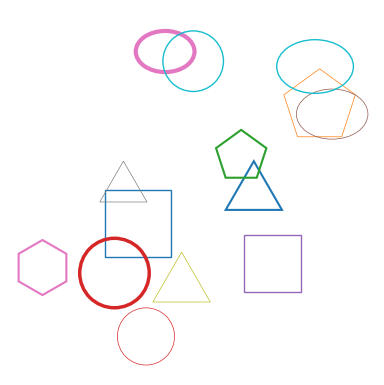[{"shape": "square", "thickness": 1, "radius": 0.43, "center": [0.359, 0.419]}, {"shape": "triangle", "thickness": 1.5, "radius": 0.42, "center": [0.659, 0.497]}, {"shape": "pentagon", "thickness": 0.5, "radius": 0.49, "center": [0.83, 0.724]}, {"shape": "pentagon", "thickness": 1.5, "radius": 0.34, "center": [0.626, 0.594]}, {"shape": "circle", "thickness": 2.5, "radius": 0.45, "center": [0.297, 0.291]}, {"shape": "circle", "thickness": 0.5, "radius": 0.37, "center": [0.379, 0.126]}, {"shape": "square", "thickness": 1, "radius": 0.37, "center": [0.708, 0.316]}, {"shape": "oval", "thickness": 0.5, "radius": 0.46, "center": [0.863, 0.704]}, {"shape": "hexagon", "thickness": 1.5, "radius": 0.36, "center": [0.11, 0.305]}, {"shape": "oval", "thickness": 3, "radius": 0.38, "center": [0.429, 0.866]}, {"shape": "triangle", "thickness": 0.5, "radius": 0.35, "center": [0.321, 0.511]}, {"shape": "triangle", "thickness": 0.5, "radius": 0.43, "center": [0.472, 0.259]}, {"shape": "circle", "thickness": 1, "radius": 0.39, "center": [0.502, 0.841]}, {"shape": "oval", "thickness": 1, "radius": 0.5, "center": [0.818, 0.827]}]